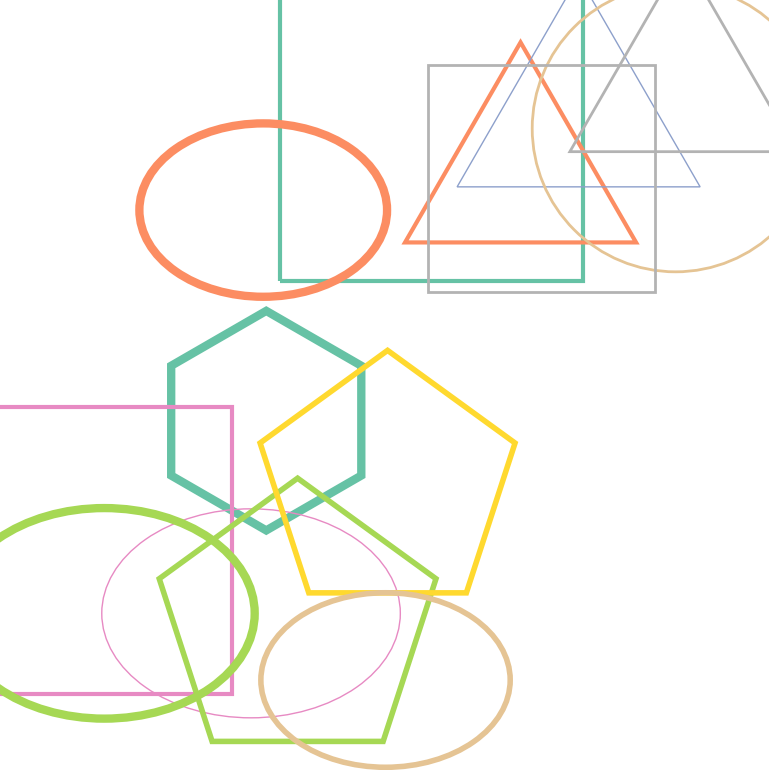[{"shape": "hexagon", "thickness": 3, "radius": 0.71, "center": [0.346, 0.454]}, {"shape": "square", "thickness": 1.5, "radius": 0.98, "center": [0.561, 0.832]}, {"shape": "triangle", "thickness": 1.5, "radius": 0.87, "center": [0.676, 0.772]}, {"shape": "oval", "thickness": 3, "radius": 0.8, "center": [0.342, 0.727]}, {"shape": "triangle", "thickness": 0.5, "radius": 0.91, "center": [0.751, 0.848]}, {"shape": "square", "thickness": 1.5, "radius": 0.93, "center": [0.115, 0.285]}, {"shape": "oval", "thickness": 0.5, "radius": 0.97, "center": [0.326, 0.203]}, {"shape": "pentagon", "thickness": 2, "radius": 0.94, "center": [0.387, 0.19]}, {"shape": "oval", "thickness": 3, "radius": 0.98, "center": [0.135, 0.203]}, {"shape": "pentagon", "thickness": 2, "radius": 0.87, "center": [0.503, 0.371]}, {"shape": "oval", "thickness": 2, "radius": 0.81, "center": [0.501, 0.117]}, {"shape": "circle", "thickness": 1, "radius": 0.93, "center": [0.877, 0.833]}, {"shape": "triangle", "thickness": 1, "radius": 0.85, "center": [0.887, 0.888]}, {"shape": "square", "thickness": 1, "radius": 0.74, "center": [0.703, 0.769]}]